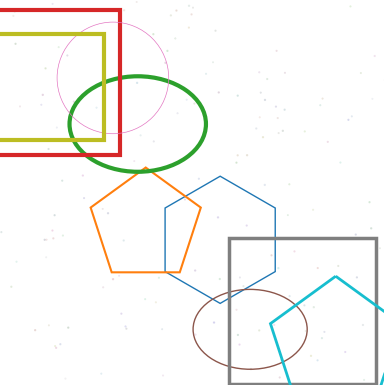[{"shape": "hexagon", "thickness": 1, "radius": 0.83, "center": [0.572, 0.377]}, {"shape": "pentagon", "thickness": 1.5, "radius": 0.75, "center": [0.379, 0.414]}, {"shape": "oval", "thickness": 3, "radius": 0.89, "center": [0.358, 0.678]}, {"shape": "square", "thickness": 3, "radius": 0.94, "center": [0.123, 0.785]}, {"shape": "oval", "thickness": 1, "radius": 0.74, "center": [0.65, 0.145]}, {"shape": "circle", "thickness": 0.5, "radius": 0.72, "center": [0.293, 0.798]}, {"shape": "square", "thickness": 2.5, "radius": 0.95, "center": [0.786, 0.192]}, {"shape": "square", "thickness": 3, "radius": 0.69, "center": [0.132, 0.774]}, {"shape": "pentagon", "thickness": 2, "radius": 0.89, "center": [0.872, 0.104]}]